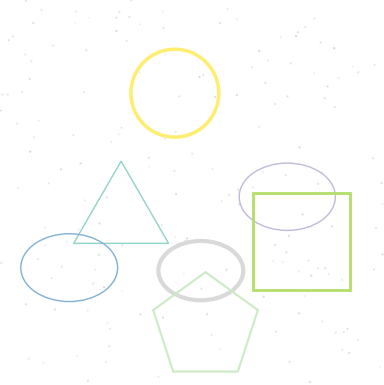[{"shape": "triangle", "thickness": 1, "radius": 0.71, "center": [0.315, 0.439]}, {"shape": "oval", "thickness": 1, "radius": 0.62, "center": [0.746, 0.489]}, {"shape": "oval", "thickness": 1, "radius": 0.63, "center": [0.18, 0.305]}, {"shape": "square", "thickness": 2, "radius": 0.63, "center": [0.783, 0.372]}, {"shape": "oval", "thickness": 3, "radius": 0.55, "center": [0.522, 0.297]}, {"shape": "pentagon", "thickness": 1.5, "radius": 0.71, "center": [0.534, 0.15]}, {"shape": "circle", "thickness": 2.5, "radius": 0.57, "center": [0.454, 0.758]}]